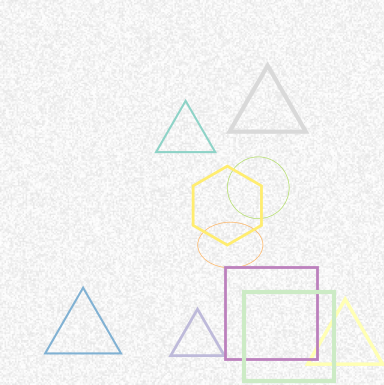[{"shape": "triangle", "thickness": 1.5, "radius": 0.44, "center": [0.482, 0.649]}, {"shape": "triangle", "thickness": 2.5, "radius": 0.56, "center": [0.897, 0.11]}, {"shape": "triangle", "thickness": 2, "radius": 0.4, "center": [0.513, 0.116]}, {"shape": "triangle", "thickness": 1.5, "radius": 0.57, "center": [0.216, 0.139]}, {"shape": "oval", "thickness": 0.5, "radius": 0.42, "center": [0.598, 0.364]}, {"shape": "circle", "thickness": 0.5, "radius": 0.4, "center": [0.671, 0.512]}, {"shape": "triangle", "thickness": 3, "radius": 0.57, "center": [0.695, 0.715]}, {"shape": "square", "thickness": 2, "radius": 0.6, "center": [0.705, 0.188]}, {"shape": "square", "thickness": 3, "radius": 0.58, "center": [0.751, 0.126]}, {"shape": "hexagon", "thickness": 2, "radius": 0.51, "center": [0.59, 0.466]}]